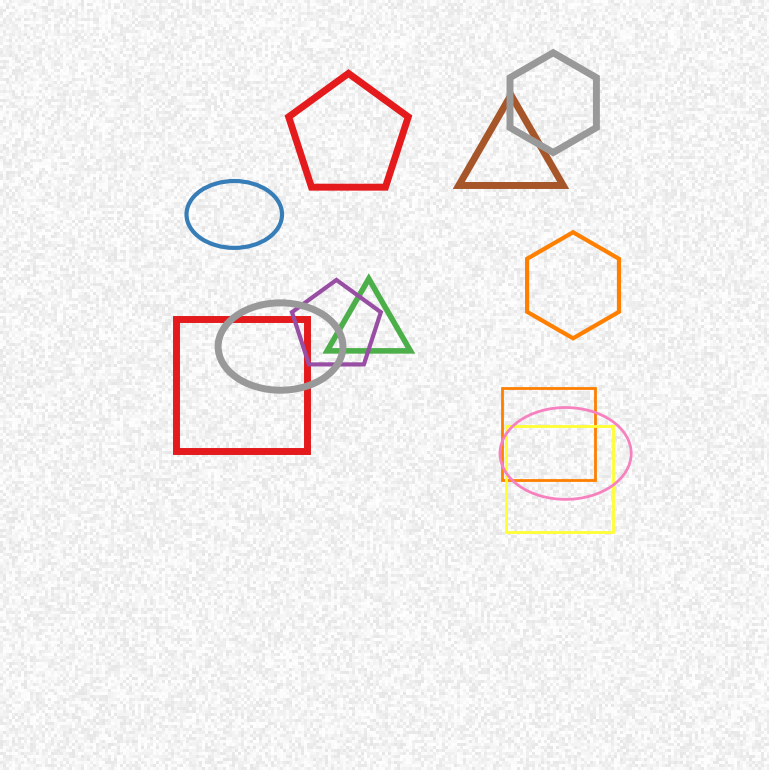[{"shape": "pentagon", "thickness": 2.5, "radius": 0.41, "center": [0.453, 0.823]}, {"shape": "square", "thickness": 2.5, "radius": 0.43, "center": [0.314, 0.5]}, {"shape": "oval", "thickness": 1.5, "radius": 0.31, "center": [0.304, 0.721]}, {"shape": "triangle", "thickness": 2, "radius": 0.31, "center": [0.479, 0.576]}, {"shape": "pentagon", "thickness": 1.5, "radius": 0.3, "center": [0.437, 0.576]}, {"shape": "square", "thickness": 1, "radius": 0.3, "center": [0.712, 0.436]}, {"shape": "hexagon", "thickness": 1.5, "radius": 0.34, "center": [0.744, 0.629]}, {"shape": "square", "thickness": 1, "radius": 0.35, "center": [0.727, 0.378]}, {"shape": "triangle", "thickness": 2.5, "radius": 0.39, "center": [0.664, 0.798]}, {"shape": "oval", "thickness": 1, "radius": 0.43, "center": [0.735, 0.411]}, {"shape": "oval", "thickness": 2.5, "radius": 0.41, "center": [0.364, 0.55]}, {"shape": "hexagon", "thickness": 2.5, "radius": 0.32, "center": [0.718, 0.867]}]